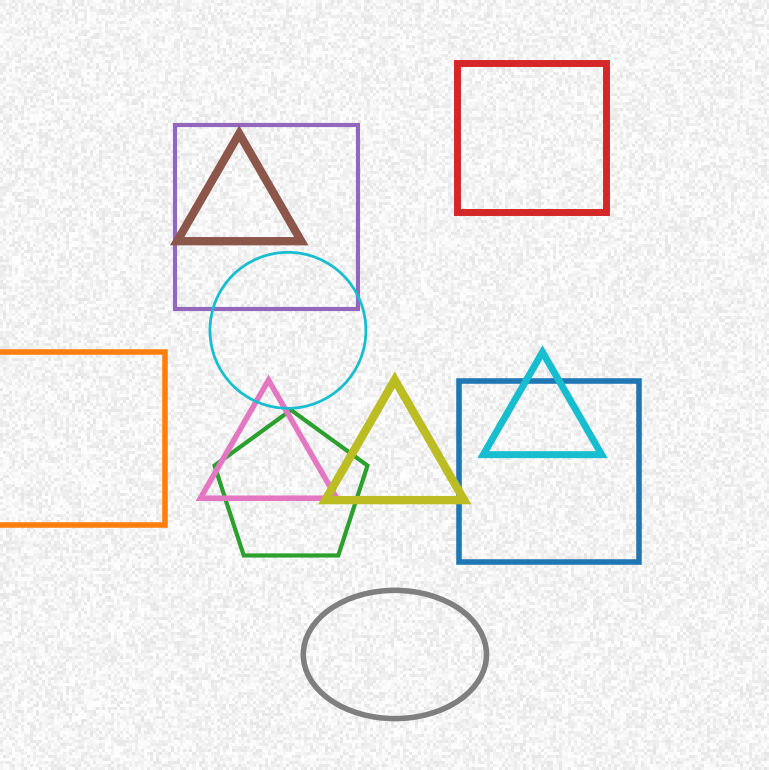[{"shape": "square", "thickness": 2, "radius": 0.59, "center": [0.713, 0.387]}, {"shape": "square", "thickness": 2, "radius": 0.56, "center": [0.102, 0.43]}, {"shape": "pentagon", "thickness": 1.5, "radius": 0.52, "center": [0.378, 0.363]}, {"shape": "square", "thickness": 2.5, "radius": 0.48, "center": [0.691, 0.821]}, {"shape": "square", "thickness": 1.5, "radius": 0.6, "center": [0.346, 0.718]}, {"shape": "triangle", "thickness": 3, "radius": 0.47, "center": [0.311, 0.733]}, {"shape": "triangle", "thickness": 2, "radius": 0.51, "center": [0.349, 0.404]}, {"shape": "oval", "thickness": 2, "radius": 0.59, "center": [0.513, 0.15]}, {"shape": "triangle", "thickness": 3, "radius": 0.52, "center": [0.513, 0.403]}, {"shape": "triangle", "thickness": 2.5, "radius": 0.44, "center": [0.705, 0.454]}, {"shape": "circle", "thickness": 1, "radius": 0.51, "center": [0.374, 0.571]}]